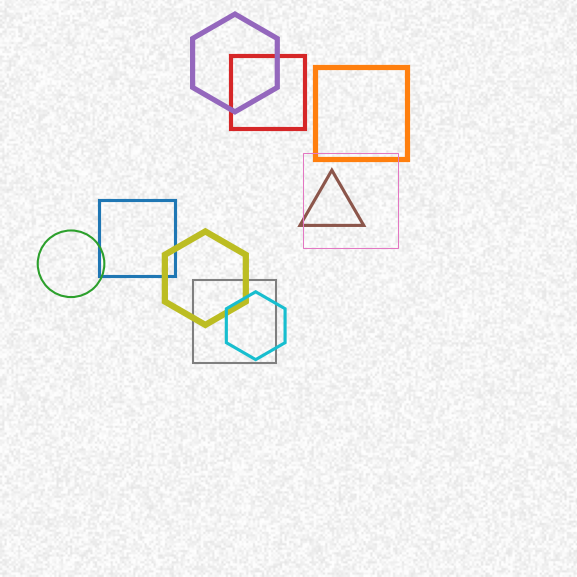[{"shape": "square", "thickness": 1.5, "radius": 0.33, "center": [0.237, 0.587]}, {"shape": "square", "thickness": 2.5, "radius": 0.4, "center": [0.625, 0.804]}, {"shape": "circle", "thickness": 1, "radius": 0.29, "center": [0.123, 0.542]}, {"shape": "square", "thickness": 2, "radius": 0.32, "center": [0.464, 0.839]}, {"shape": "hexagon", "thickness": 2.5, "radius": 0.42, "center": [0.407, 0.89]}, {"shape": "triangle", "thickness": 1.5, "radius": 0.32, "center": [0.575, 0.641]}, {"shape": "square", "thickness": 0.5, "radius": 0.41, "center": [0.606, 0.652]}, {"shape": "square", "thickness": 1, "radius": 0.36, "center": [0.407, 0.443]}, {"shape": "hexagon", "thickness": 3, "radius": 0.4, "center": [0.356, 0.517]}, {"shape": "hexagon", "thickness": 1.5, "radius": 0.29, "center": [0.443, 0.435]}]